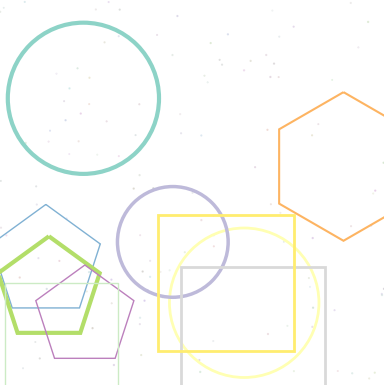[{"shape": "circle", "thickness": 3, "radius": 0.98, "center": [0.217, 0.745]}, {"shape": "circle", "thickness": 2, "radius": 0.97, "center": [0.634, 0.214]}, {"shape": "circle", "thickness": 2.5, "radius": 0.72, "center": [0.449, 0.372]}, {"shape": "pentagon", "thickness": 1, "radius": 0.74, "center": [0.119, 0.32]}, {"shape": "hexagon", "thickness": 1.5, "radius": 0.97, "center": [0.892, 0.568]}, {"shape": "pentagon", "thickness": 3, "radius": 0.69, "center": [0.127, 0.248]}, {"shape": "square", "thickness": 2, "radius": 0.94, "center": [0.657, 0.119]}, {"shape": "pentagon", "thickness": 1, "radius": 0.67, "center": [0.22, 0.178]}, {"shape": "square", "thickness": 1, "radius": 0.73, "center": [0.159, 0.118]}, {"shape": "square", "thickness": 2, "radius": 0.88, "center": [0.587, 0.264]}]